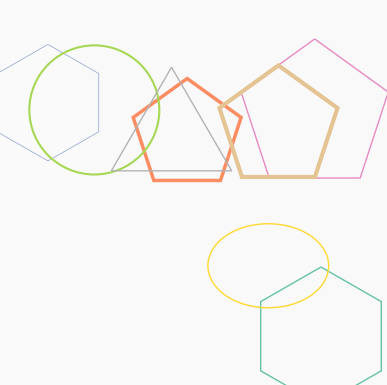[{"shape": "hexagon", "thickness": 1, "radius": 0.9, "center": [0.828, 0.127]}, {"shape": "pentagon", "thickness": 2.5, "radius": 0.73, "center": [0.483, 0.65]}, {"shape": "hexagon", "thickness": 0.5, "radius": 0.76, "center": [0.124, 0.733]}, {"shape": "pentagon", "thickness": 1, "radius": 1.0, "center": [0.812, 0.699]}, {"shape": "circle", "thickness": 1.5, "radius": 0.84, "center": [0.243, 0.714]}, {"shape": "oval", "thickness": 1, "radius": 0.78, "center": [0.692, 0.31]}, {"shape": "pentagon", "thickness": 3, "radius": 0.8, "center": [0.719, 0.67]}, {"shape": "triangle", "thickness": 1, "radius": 0.9, "center": [0.443, 0.646]}]